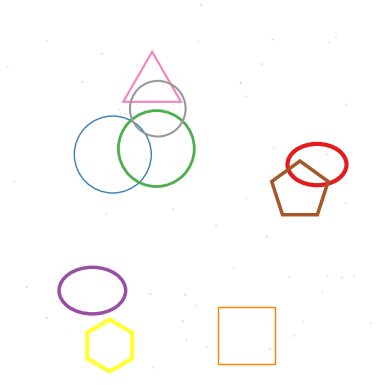[{"shape": "oval", "thickness": 3, "radius": 0.38, "center": [0.823, 0.573]}, {"shape": "circle", "thickness": 1, "radius": 0.5, "center": [0.293, 0.599]}, {"shape": "circle", "thickness": 2, "radius": 0.49, "center": [0.406, 0.614]}, {"shape": "oval", "thickness": 2.5, "radius": 0.43, "center": [0.24, 0.245]}, {"shape": "square", "thickness": 1, "radius": 0.37, "center": [0.641, 0.13]}, {"shape": "hexagon", "thickness": 3, "radius": 0.34, "center": [0.285, 0.103]}, {"shape": "pentagon", "thickness": 2.5, "radius": 0.39, "center": [0.779, 0.505]}, {"shape": "triangle", "thickness": 1.5, "radius": 0.43, "center": [0.395, 0.779]}, {"shape": "circle", "thickness": 1.5, "radius": 0.36, "center": [0.41, 0.718]}]